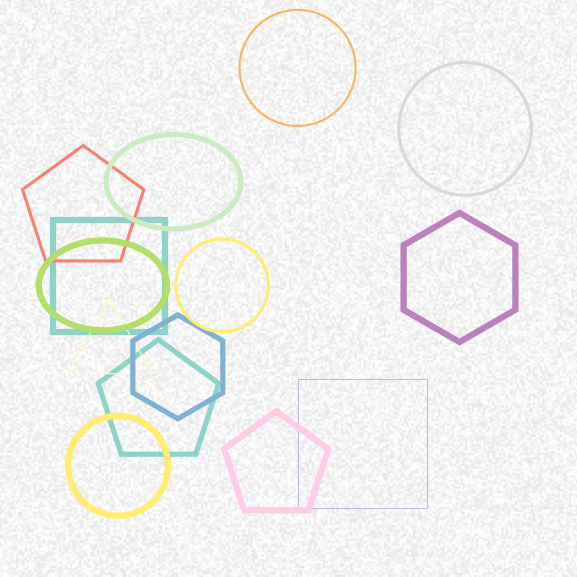[{"shape": "pentagon", "thickness": 2.5, "radius": 0.55, "center": [0.274, 0.301]}, {"shape": "square", "thickness": 3, "radius": 0.48, "center": [0.189, 0.522]}, {"shape": "triangle", "thickness": 0.5, "radius": 0.43, "center": [0.19, 0.395]}, {"shape": "square", "thickness": 0.5, "radius": 0.56, "center": [0.628, 0.231]}, {"shape": "pentagon", "thickness": 1.5, "radius": 0.55, "center": [0.144, 0.637]}, {"shape": "hexagon", "thickness": 2.5, "radius": 0.45, "center": [0.308, 0.364]}, {"shape": "circle", "thickness": 1, "radius": 0.5, "center": [0.515, 0.882]}, {"shape": "oval", "thickness": 3, "radius": 0.56, "center": [0.178, 0.505]}, {"shape": "pentagon", "thickness": 3, "radius": 0.47, "center": [0.478, 0.192]}, {"shape": "circle", "thickness": 1.5, "radius": 0.57, "center": [0.805, 0.776]}, {"shape": "hexagon", "thickness": 3, "radius": 0.56, "center": [0.796, 0.519]}, {"shape": "oval", "thickness": 2.5, "radius": 0.58, "center": [0.301, 0.684]}, {"shape": "circle", "thickness": 1.5, "radius": 0.4, "center": [0.385, 0.505]}, {"shape": "circle", "thickness": 3, "radius": 0.43, "center": [0.204, 0.193]}]